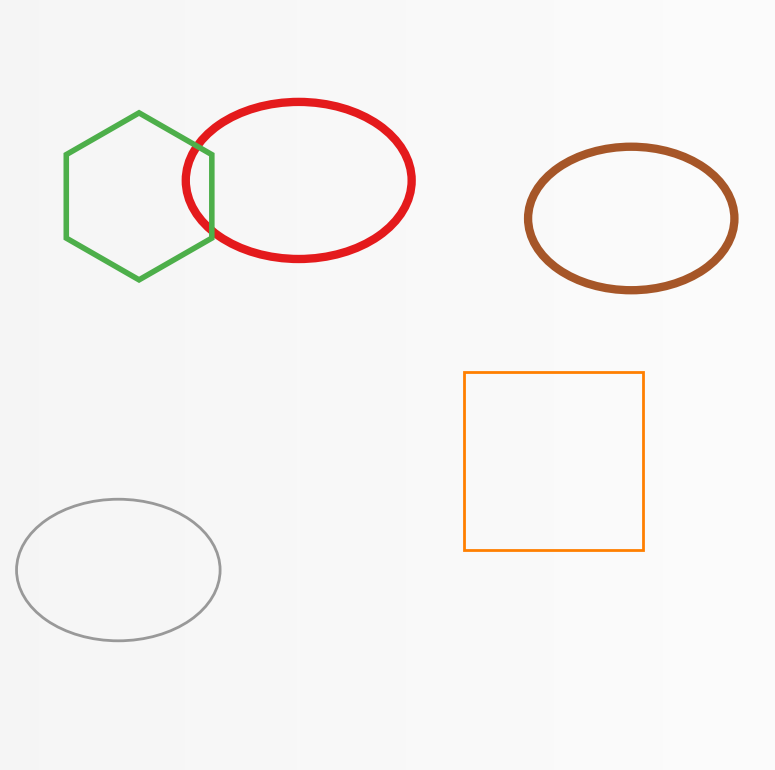[{"shape": "oval", "thickness": 3, "radius": 0.73, "center": [0.385, 0.766]}, {"shape": "hexagon", "thickness": 2, "radius": 0.54, "center": [0.179, 0.745]}, {"shape": "square", "thickness": 1, "radius": 0.58, "center": [0.714, 0.401]}, {"shape": "oval", "thickness": 3, "radius": 0.67, "center": [0.815, 0.716]}, {"shape": "oval", "thickness": 1, "radius": 0.66, "center": [0.153, 0.26]}]